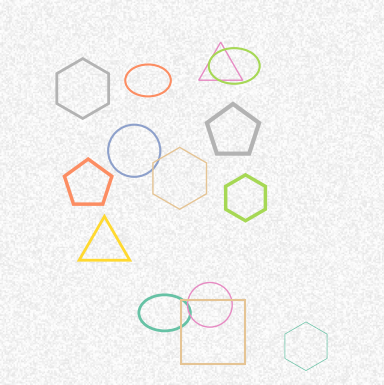[{"shape": "oval", "thickness": 2, "radius": 0.33, "center": [0.428, 0.187]}, {"shape": "hexagon", "thickness": 0.5, "radius": 0.32, "center": [0.795, 0.101]}, {"shape": "pentagon", "thickness": 2.5, "radius": 0.32, "center": [0.229, 0.522]}, {"shape": "oval", "thickness": 1.5, "radius": 0.3, "center": [0.385, 0.791]}, {"shape": "circle", "thickness": 1.5, "radius": 0.34, "center": [0.349, 0.608]}, {"shape": "circle", "thickness": 1, "radius": 0.29, "center": [0.545, 0.208]}, {"shape": "triangle", "thickness": 1, "radius": 0.33, "center": [0.573, 0.825]}, {"shape": "oval", "thickness": 1.5, "radius": 0.33, "center": [0.608, 0.829]}, {"shape": "hexagon", "thickness": 2.5, "radius": 0.3, "center": [0.638, 0.486]}, {"shape": "triangle", "thickness": 2, "radius": 0.38, "center": [0.271, 0.362]}, {"shape": "square", "thickness": 1.5, "radius": 0.42, "center": [0.553, 0.137]}, {"shape": "hexagon", "thickness": 1, "radius": 0.4, "center": [0.467, 0.537]}, {"shape": "hexagon", "thickness": 2, "radius": 0.39, "center": [0.215, 0.77]}, {"shape": "pentagon", "thickness": 3, "radius": 0.36, "center": [0.605, 0.659]}]